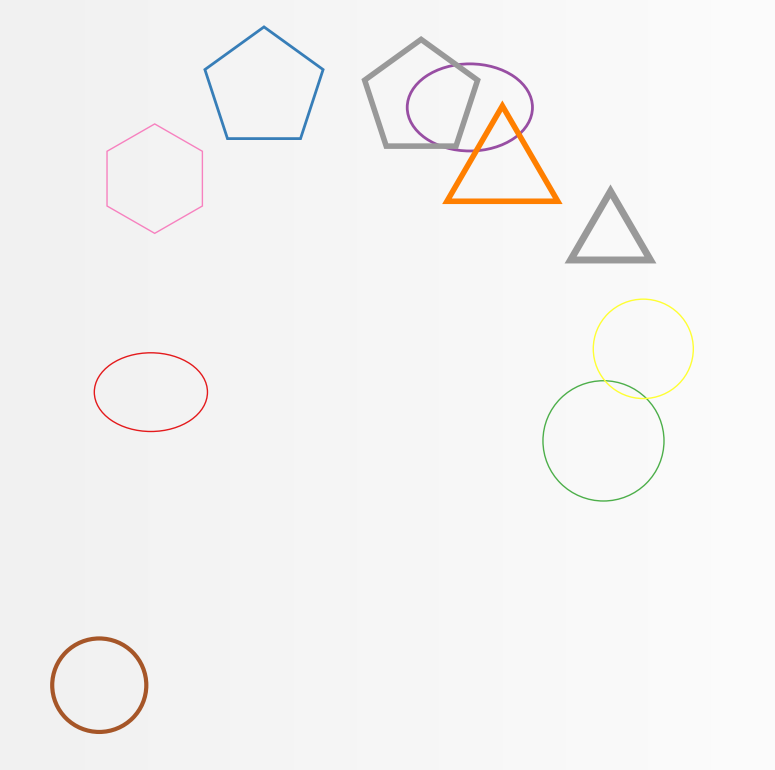[{"shape": "oval", "thickness": 0.5, "radius": 0.37, "center": [0.195, 0.491]}, {"shape": "pentagon", "thickness": 1, "radius": 0.4, "center": [0.341, 0.885]}, {"shape": "circle", "thickness": 0.5, "radius": 0.39, "center": [0.779, 0.427]}, {"shape": "oval", "thickness": 1, "radius": 0.4, "center": [0.606, 0.86]}, {"shape": "triangle", "thickness": 2, "radius": 0.41, "center": [0.648, 0.78]}, {"shape": "circle", "thickness": 0.5, "radius": 0.32, "center": [0.83, 0.547]}, {"shape": "circle", "thickness": 1.5, "radius": 0.3, "center": [0.128, 0.11]}, {"shape": "hexagon", "thickness": 0.5, "radius": 0.36, "center": [0.2, 0.768]}, {"shape": "pentagon", "thickness": 2, "radius": 0.38, "center": [0.543, 0.872]}, {"shape": "triangle", "thickness": 2.5, "radius": 0.3, "center": [0.788, 0.692]}]